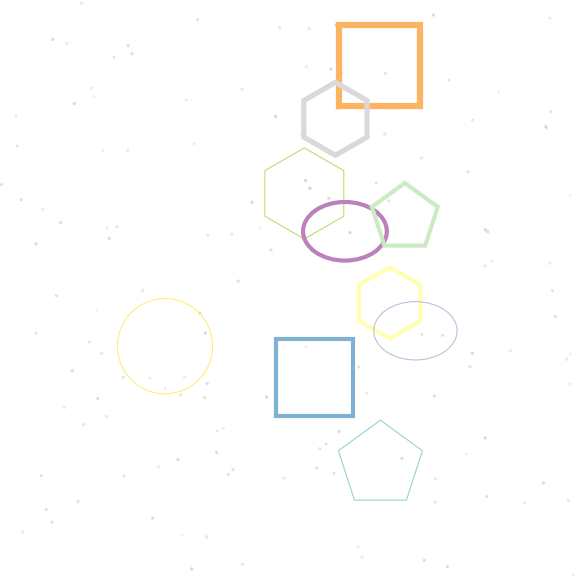[{"shape": "pentagon", "thickness": 0.5, "radius": 0.38, "center": [0.659, 0.195]}, {"shape": "hexagon", "thickness": 2, "radius": 0.31, "center": [0.675, 0.475]}, {"shape": "oval", "thickness": 0.5, "radius": 0.36, "center": [0.719, 0.426]}, {"shape": "square", "thickness": 2, "radius": 0.33, "center": [0.545, 0.346]}, {"shape": "square", "thickness": 3, "radius": 0.35, "center": [0.657, 0.886]}, {"shape": "hexagon", "thickness": 0.5, "radius": 0.39, "center": [0.527, 0.664]}, {"shape": "hexagon", "thickness": 2.5, "radius": 0.32, "center": [0.581, 0.793]}, {"shape": "oval", "thickness": 2, "radius": 0.36, "center": [0.597, 0.599]}, {"shape": "pentagon", "thickness": 2, "radius": 0.3, "center": [0.701, 0.622]}, {"shape": "circle", "thickness": 0.5, "radius": 0.41, "center": [0.286, 0.4]}]